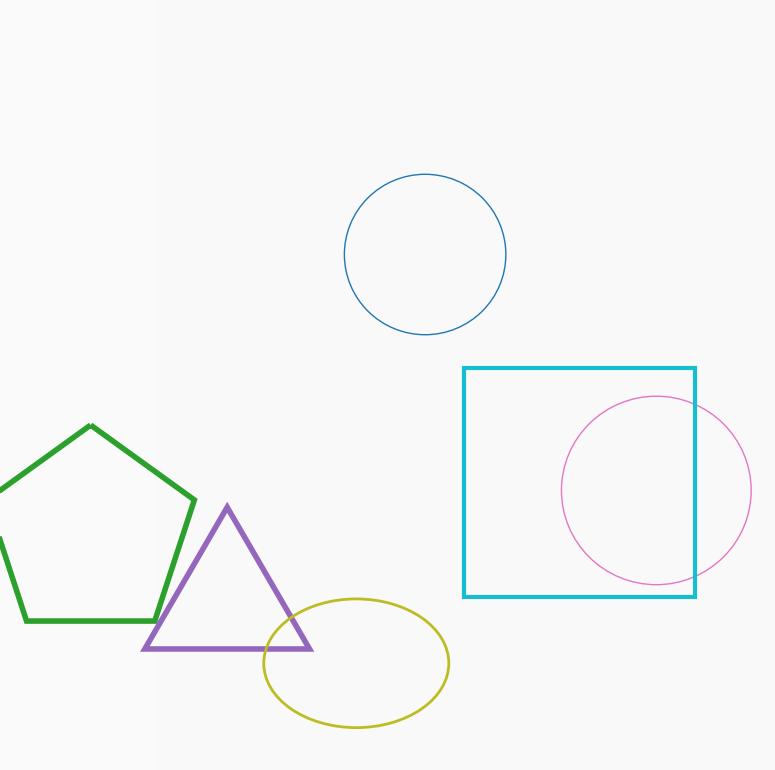[{"shape": "circle", "thickness": 0.5, "radius": 0.52, "center": [0.549, 0.669]}, {"shape": "pentagon", "thickness": 2, "radius": 0.7, "center": [0.117, 0.307]}, {"shape": "triangle", "thickness": 2, "radius": 0.61, "center": [0.293, 0.219]}, {"shape": "circle", "thickness": 0.5, "radius": 0.61, "center": [0.847, 0.363]}, {"shape": "oval", "thickness": 1, "radius": 0.6, "center": [0.46, 0.139]}, {"shape": "square", "thickness": 1.5, "radius": 0.74, "center": [0.748, 0.373]}]